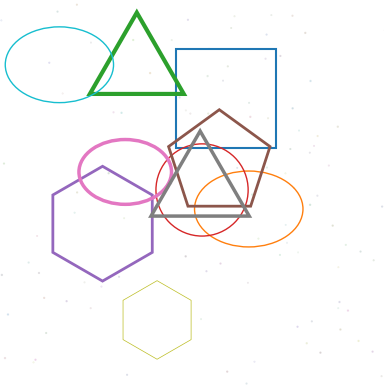[{"shape": "square", "thickness": 1.5, "radius": 0.65, "center": [0.587, 0.744]}, {"shape": "oval", "thickness": 1, "radius": 0.7, "center": [0.646, 0.457]}, {"shape": "triangle", "thickness": 3, "radius": 0.7, "center": [0.355, 0.826]}, {"shape": "circle", "thickness": 1, "radius": 0.6, "center": [0.525, 0.507]}, {"shape": "hexagon", "thickness": 2, "radius": 0.75, "center": [0.266, 0.419]}, {"shape": "pentagon", "thickness": 2, "radius": 0.69, "center": [0.57, 0.577]}, {"shape": "oval", "thickness": 2.5, "radius": 0.6, "center": [0.325, 0.553]}, {"shape": "triangle", "thickness": 2.5, "radius": 0.74, "center": [0.52, 0.512]}, {"shape": "hexagon", "thickness": 0.5, "radius": 0.51, "center": [0.408, 0.169]}, {"shape": "oval", "thickness": 1, "radius": 0.7, "center": [0.154, 0.832]}]